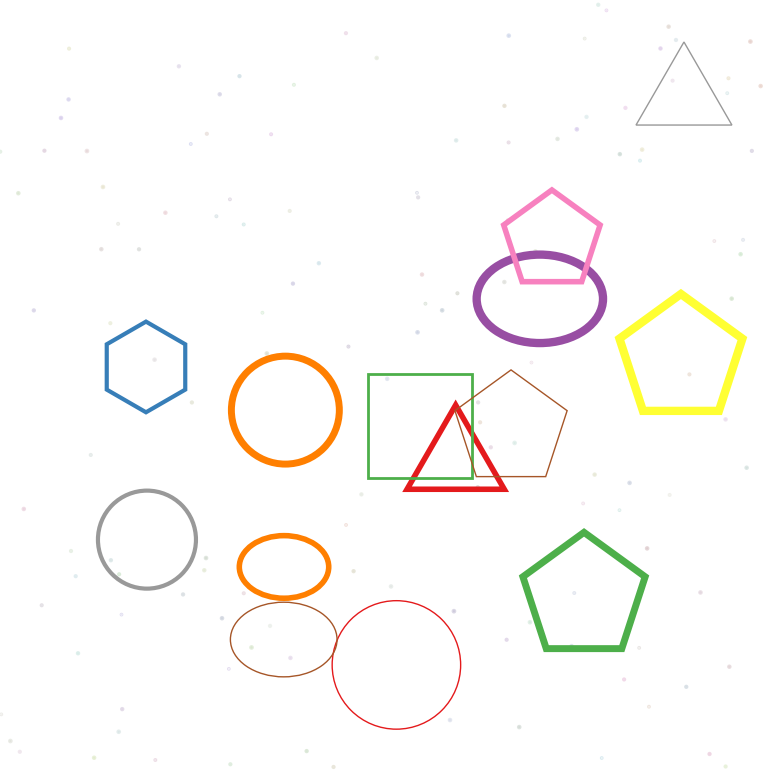[{"shape": "circle", "thickness": 0.5, "radius": 0.42, "center": [0.515, 0.136]}, {"shape": "triangle", "thickness": 2, "radius": 0.36, "center": [0.592, 0.401]}, {"shape": "hexagon", "thickness": 1.5, "radius": 0.29, "center": [0.19, 0.523]}, {"shape": "pentagon", "thickness": 2.5, "radius": 0.42, "center": [0.758, 0.225]}, {"shape": "square", "thickness": 1, "radius": 0.34, "center": [0.545, 0.447]}, {"shape": "oval", "thickness": 3, "radius": 0.41, "center": [0.701, 0.612]}, {"shape": "oval", "thickness": 2, "radius": 0.29, "center": [0.369, 0.264]}, {"shape": "circle", "thickness": 2.5, "radius": 0.35, "center": [0.371, 0.467]}, {"shape": "pentagon", "thickness": 3, "radius": 0.42, "center": [0.884, 0.534]}, {"shape": "pentagon", "thickness": 0.5, "radius": 0.38, "center": [0.664, 0.443]}, {"shape": "oval", "thickness": 0.5, "radius": 0.35, "center": [0.368, 0.169]}, {"shape": "pentagon", "thickness": 2, "radius": 0.33, "center": [0.717, 0.687]}, {"shape": "triangle", "thickness": 0.5, "radius": 0.36, "center": [0.888, 0.874]}, {"shape": "circle", "thickness": 1.5, "radius": 0.32, "center": [0.191, 0.299]}]